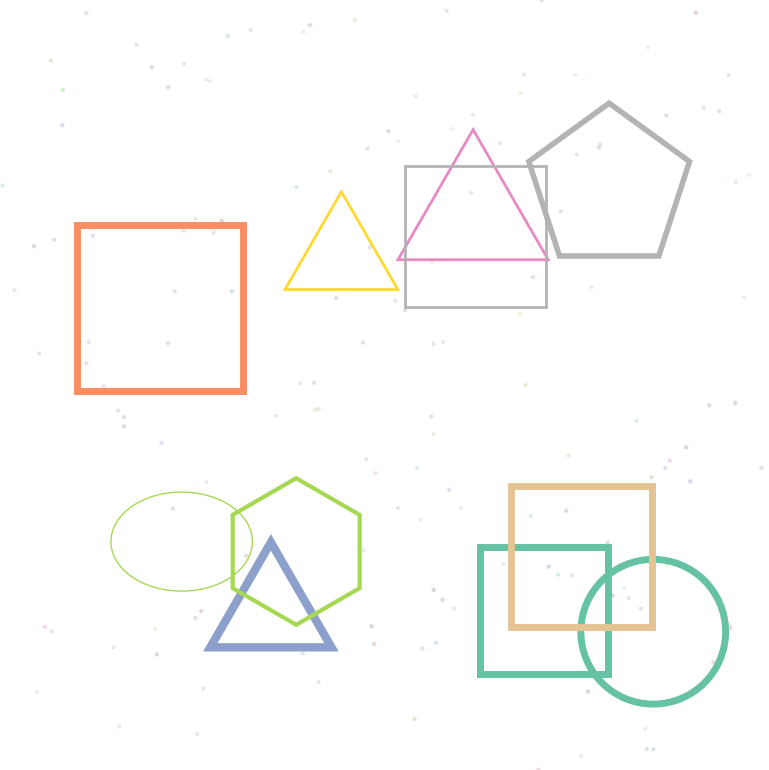[{"shape": "square", "thickness": 2.5, "radius": 0.41, "center": [0.707, 0.207]}, {"shape": "circle", "thickness": 2.5, "radius": 0.47, "center": [0.848, 0.18]}, {"shape": "square", "thickness": 2.5, "radius": 0.54, "center": [0.208, 0.6]}, {"shape": "triangle", "thickness": 3, "radius": 0.45, "center": [0.352, 0.205]}, {"shape": "triangle", "thickness": 1, "radius": 0.56, "center": [0.614, 0.719]}, {"shape": "oval", "thickness": 0.5, "radius": 0.46, "center": [0.236, 0.297]}, {"shape": "hexagon", "thickness": 1.5, "radius": 0.48, "center": [0.385, 0.284]}, {"shape": "triangle", "thickness": 1, "radius": 0.42, "center": [0.443, 0.666]}, {"shape": "square", "thickness": 2.5, "radius": 0.46, "center": [0.755, 0.278]}, {"shape": "pentagon", "thickness": 2, "radius": 0.55, "center": [0.791, 0.756]}, {"shape": "square", "thickness": 1, "radius": 0.46, "center": [0.617, 0.693]}]